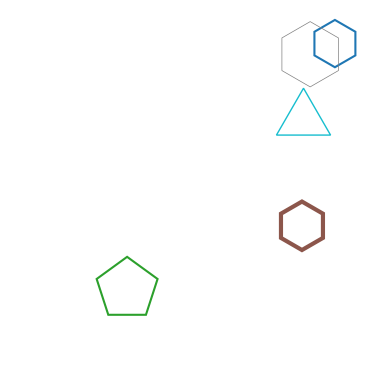[{"shape": "hexagon", "thickness": 1.5, "radius": 0.31, "center": [0.87, 0.887]}, {"shape": "pentagon", "thickness": 1.5, "radius": 0.42, "center": [0.33, 0.25]}, {"shape": "hexagon", "thickness": 3, "radius": 0.31, "center": [0.784, 0.414]}, {"shape": "hexagon", "thickness": 0.5, "radius": 0.42, "center": [0.806, 0.859]}, {"shape": "triangle", "thickness": 1, "radius": 0.41, "center": [0.788, 0.69]}]